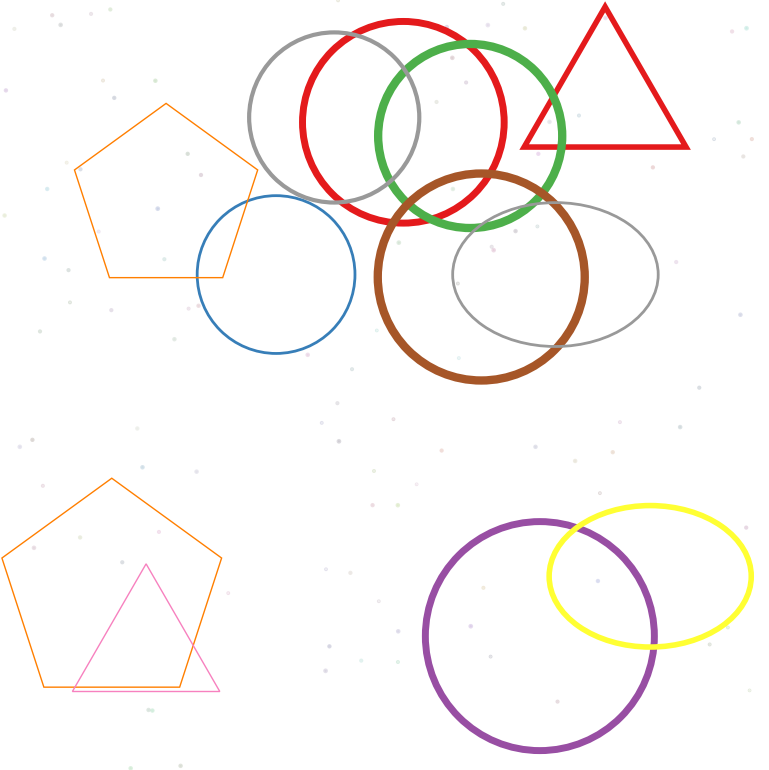[{"shape": "circle", "thickness": 2.5, "radius": 0.65, "center": [0.524, 0.841]}, {"shape": "triangle", "thickness": 2, "radius": 0.61, "center": [0.786, 0.87]}, {"shape": "circle", "thickness": 1, "radius": 0.51, "center": [0.359, 0.643]}, {"shape": "circle", "thickness": 3, "radius": 0.6, "center": [0.611, 0.823]}, {"shape": "circle", "thickness": 2.5, "radius": 0.74, "center": [0.701, 0.174]}, {"shape": "pentagon", "thickness": 0.5, "radius": 0.75, "center": [0.145, 0.229]}, {"shape": "pentagon", "thickness": 0.5, "radius": 0.63, "center": [0.216, 0.741]}, {"shape": "oval", "thickness": 2, "radius": 0.66, "center": [0.844, 0.252]}, {"shape": "circle", "thickness": 3, "radius": 0.67, "center": [0.625, 0.64]}, {"shape": "triangle", "thickness": 0.5, "radius": 0.55, "center": [0.19, 0.157]}, {"shape": "oval", "thickness": 1, "radius": 0.67, "center": [0.721, 0.643]}, {"shape": "circle", "thickness": 1.5, "radius": 0.55, "center": [0.434, 0.847]}]